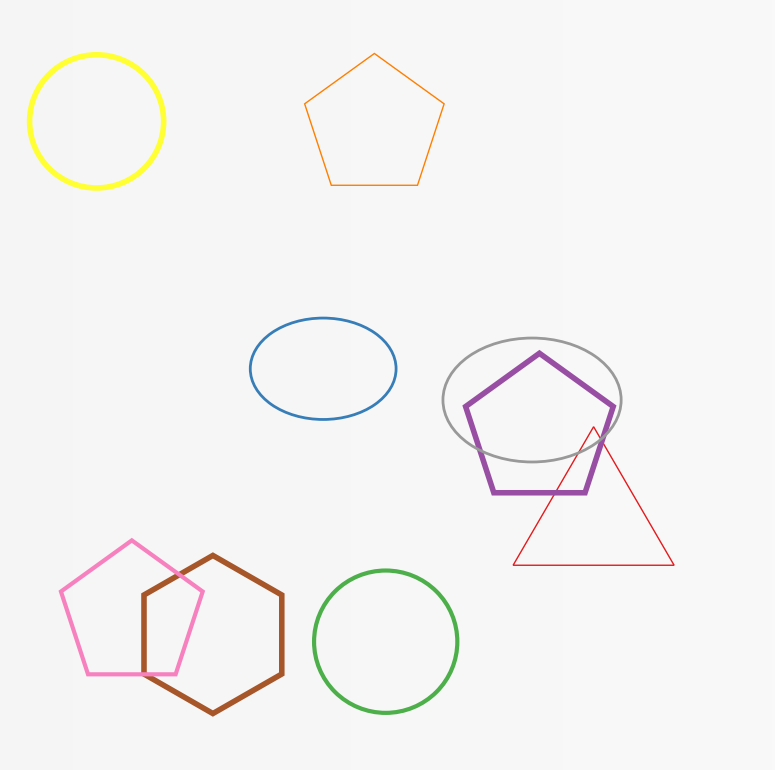[{"shape": "triangle", "thickness": 0.5, "radius": 0.6, "center": [0.766, 0.326]}, {"shape": "oval", "thickness": 1, "radius": 0.47, "center": [0.417, 0.521]}, {"shape": "circle", "thickness": 1.5, "radius": 0.46, "center": [0.498, 0.167]}, {"shape": "pentagon", "thickness": 2, "radius": 0.5, "center": [0.696, 0.441]}, {"shape": "pentagon", "thickness": 0.5, "radius": 0.47, "center": [0.483, 0.836]}, {"shape": "circle", "thickness": 2, "radius": 0.43, "center": [0.125, 0.842]}, {"shape": "hexagon", "thickness": 2, "radius": 0.51, "center": [0.275, 0.176]}, {"shape": "pentagon", "thickness": 1.5, "radius": 0.48, "center": [0.17, 0.202]}, {"shape": "oval", "thickness": 1, "radius": 0.57, "center": [0.687, 0.481]}]